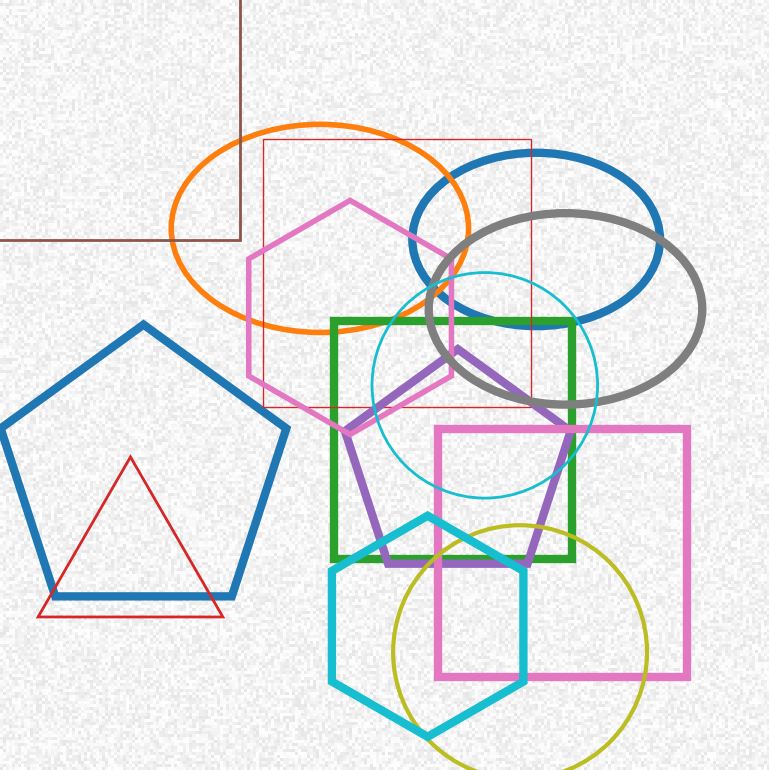[{"shape": "pentagon", "thickness": 3, "radius": 0.98, "center": [0.186, 0.383]}, {"shape": "oval", "thickness": 3, "radius": 0.8, "center": [0.696, 0.689]}, {"shape": "oval", "thickness": 2, "radius": 0.97, "center": [0.415, 0.703]}, {"shape": "square", "thickness": 3, "radius": 0.77, "center": [0.588, 0.428]}, {"shape": "triangle", "thickness": 1, "radius": 0.69, "center": [0.169, 0.268]}, {"shape": "square", "thickness": 0.5, "radius": 0.87, "center": [0.516, 0.646]}, {"shape": "pentagon", "thickness": 3, "radius": 0.77, "center": [0.595, 0.393]}, {"shape": "square", "thickness": 1, "radius": 0.89, "center": [0.134, 0.867]}, {"shape": "square", "thickness": 3, "radius": 0.81, "center": [0.731, 0.282]}, {"shape": "hexagon", "thickness": 2, "radius": 0.76, "center": [0.455, 0.588]}, {"shape": "oval", "thickness": 3, "radius": 0.89, "center": [0.734, 0.599]}, {"shape": "circle", "thickness": 1.5, "radius": 0.82, "center": [0.675, 0.153]}, {"shape": "hexagon", "thickness": 3, "radius": 0.72, "center": [0.555, 0.187]}, {"shape": "circle", "thickness": 1, "radius": 0.73, "center": [0.63, 0.5]}]